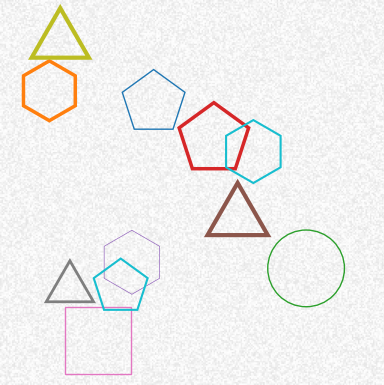[{"shape": "pentagon", "thickness": 1, "radius": 0.43, "center": [0.399, 0.734]}, {"shape": "hexagon", "thickness": 2.5, "radius": 0.39, "center": [0.128, 0.764]}, {"shape": "circle", "thickness": 1, "radius": 0.5, "center": [0.795, 0.303]}, {"shape": "pentagon", "thickness": 2.5, "radius": 0.47, "center": [0.556, 0.639]}, {"shape": "hexagon", "thickness": 0.5, "radius": 0.42, "center": [0.343, 0.319]}, {"shape": "triangle", "thickness": 3, "radius": 0.45, "center": [0.617, 0.435]}, {"shape": "square", "thickness": 1, "radius": 0.43, "center": [0.254, 0.116]}, {"shape": "triangle", "thickness": 2, "radius": 0.35, "center": [0.182, 0.252]}, {"shape": "triangle", "thickness": 3, "radius": 0.43, "center": [0.157, 0.893]}, {"shape": "pentagon", "thickness": 1.5, "radius": 0.37, "center": [0.314, 0.255]}, {"shape": "hexagon", "thickness": 1.5, "radius": 0.41, "center": [0.658, 0.606]}]